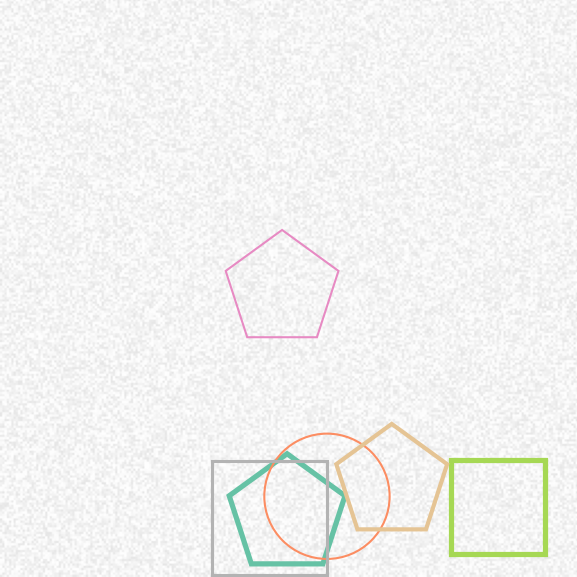[{"shape": "pentagon", "thickness": 2.5, "radius": 0.53, "center": [0.497, 0.108]}, {"shape": "circle", "thickness": 1, "radius": 0.54, "center": [0.566, 0.14]}, {"shape": "pentagon", "thickness": 1, "radius": 0.51, "center": [0.488, 0.498]}, {"shape": "square", "thickness": 2.5, "radius": 0.41, "center": [0.862, 0.122]}, {"shape": "pentagon", "thickness": 2, "radius": 0.5, "center": [0.678, 0.164]}, {"shape": "square", "thickness": 1.5, "radius": 0.5, "center": [0.467, 0.102]}]